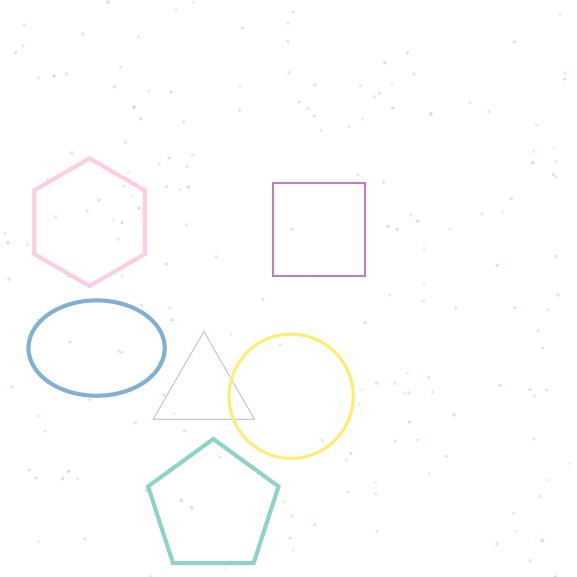[{"shape": "pentagon", "thickness": 2, "radius": 0.59, "center": [0.369, 0.12]}, {"shape": "triangle", "thickness": 0.5, "radius": 0.51, "center": [0.353, 0.324]}, {"shape": "oval", "thickness": 2, "radius": 0.59, "center": [0.167, 0.396]}, {"shape": "hexagon", "thickness": 2, "radius": 0.55, "center": [0.155, 0.614]}, {"shape": "square", "thickness": 1, "radius": 0.4, "center": [0.553, 0.601]}, {"shape": "circle", "thickness": 1.5, "radius": 0.54, "center": [0.504, 0.313]}]